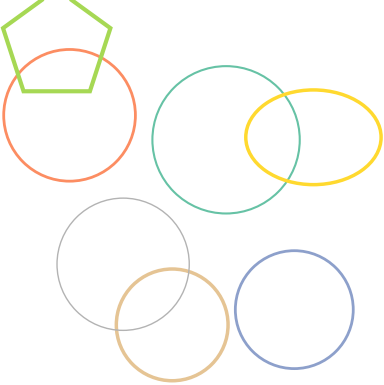[{"shape": "circle", "thickness": 1.5, "radius": 0.96, "center": [0.587, 0.637]}, {"shape": "circle", "thickness": 2, "radius": 0.86, "center": [0.181, 0.7]}, {"shape": "circle", "thickness": 2, "radius": 0.77, "center": [0.764, 0.196]}, {"shape": "pentagon", "thickness": 3, "radius": 0.73, "center": [0.147, 0.882]}, {"shape": "oval", "thickness": 2.5, "radius": 0.88, "center": [0.814, 0.643]}, {"shape": "circle", "thickness": 2.5, "radius": 0.73, "center": [0.447, 0.156]}, {"shape": "circle", "thickness": 1, "radius": 0.86, "center": [0.32, 0.314]}]